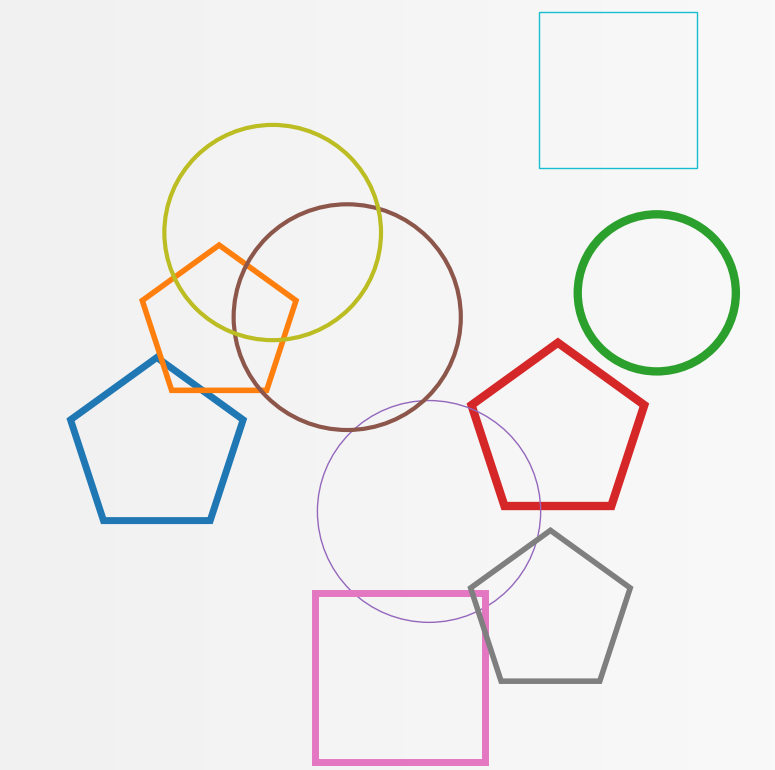[{"shape": "pentagon", "thickness": 2.5, "radius": 0.59, "center": [0.202, 0.419]}, {"shape": "pentagon", "thickness": 2, "radius": 0.52, "center": [0.283, 0.577]}, {"shape": "circle", "thickness": 3, "radius": 0.51, "center": [0.847, 0.62]}, {"shape": "pentagon", "thickness": 3, "radius": 0.59, "center": [0.72, 0.438]}, {"shape": "circle", "thickness": 0.5, "radius": 0.72, "center": [0.554, 0.336]}, {"shape": "circle", "thickness": 1.5, "radius": 0.73, "center": [0.448, 0.588]}, {"shape": "square", "thickness": 2.5, "radius": 0.55, "center": [0.516, 0.12]}, {"shape": "pentagon", "thickness": 2, "radius": 0.54, "center": [0.71, 0.203]}, {"shape": "circle", "thickness": 1.5, "radius": 0.7, "center": [0.352, 0.698]}, {"shape": "square", "thickness": 0.5, "radius": 0.51, "center": [0.797, 0.883]}]